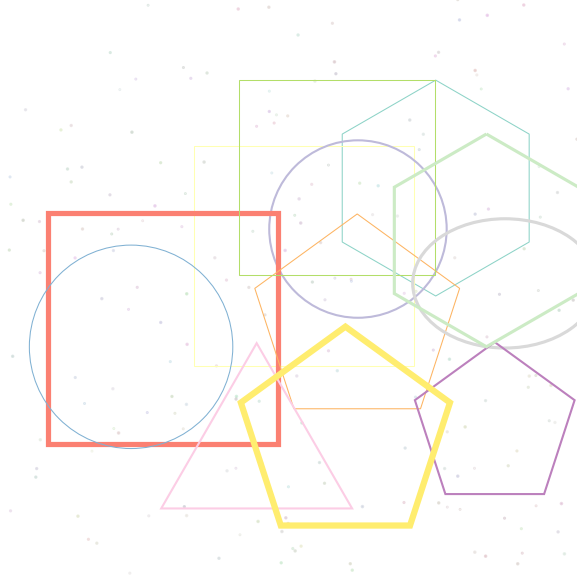[{"shape": "hexagon", "thickness": 0.5, "radius": 0.93, "center": [0.754, 0.674]}, {"shape": "square", "thickness": 0.5, "radius": 0.95, "center": [0.527, 0.556]}, {"shape": "circle", "thickness": 1, "radius": 0.77, "center": [0.62, 0.603]}, {"shape": "square", "thickness": 2.5, "radius": 1.0, "center": [0.282, 0.43]}, {"shape": "circle", "thickness": 0.5, "radius": 0.88, "center": [0.227, 0.399]}, {"shape": "pentagon", "thickness": 0.5, "radius": 0.93, "center": [0.619, 0.442]}, {"shape": "square", "thickness": 0.5, "radius": 0.85, "center": [0.584, 0.692]}, {"shape": "triangle", "thickness": 1, "radius": 0.95, "center": [0.444, 0.214]}, {"shape": "oval", "thickness": 1.5, "radius": 0.8, "center": [0.874, 0.508]}, {"shape": "pentagon", "thickness": 1, "radius": 0.73, "center": [0.857, 0.261]}, {"shape": "hexagon", "thickness": 1.5, "radius": 0.92, "center": [0.842, 0.583]}, {"shape": "pentagon", "thickness": 3, "radius": 0.95, "center": [0.598, 0.243]}]